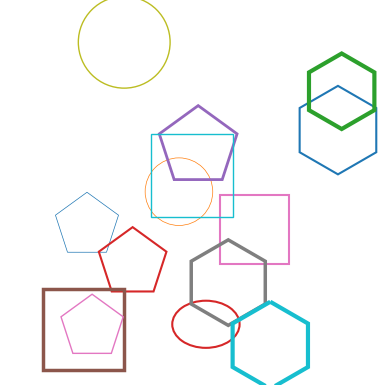[{"shape": "pentagon", "thickness": 0.5, "radius": 0.43, "center": [0.226, 0.414]}, {"shape": "hexagon", "thickness": 1.5, "radius": 0.57, "center": [0.878, 0.662]}, {"shape": "circle", "thickness": 0.5, "radius": 0.44, "center": [0.465, 0.502]}, {"shape": "hexagon", "thickness": 3, "radius": 0.49, "center": [0.887, 0.763]}, {"shape": "pentagon", "thickness": 1.5, "radius": 0.46, "center": [0.345, 0.318]}, {"shape": "oval", "thickness": 1.5, "radius": 0.44, "center": [0.535, 0.158]}, {"shape": "pentagon", "thickness": 2, "radius": 0.53, "center": [0.515, 0.619]}, {"shape": "square", "thickness": 2.5, "radius": 0.52, "center": [0.218, 0.144]}, {"shape": "pentagon", "thickness": 1, "radius": 0.42, "center": [0.239, 0.151]}, {"shape": "square", "thickness": 1.5, "radius": 0.45, "center": [0.66, 0.405]}, {"shape": "hexagon", "thickness": 2.5, "radius": 0.56, "center": [0.593, 0.266]}, {"shape": "circle", "thickness": 1, "radius": 0.6, "center": [0.323, 0.89]}, {"shape": "hexagon", "thickness": 3, "radius": 0.56, "center": [0.702, 0.103]}, {"shape": "square", "thickness": 1, "radius": 0.54, "center": [0.499, 0.543]}]